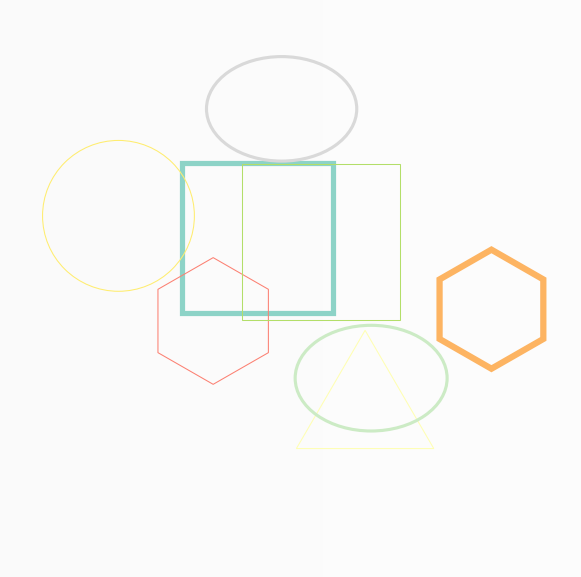[{"shape": "square", "thickness": 2.5, "radius": 0.65, "center": [0.443, 0.587]}, {"shape": "triangle", "thickness": 0.5, "radius": 0.68, "center": [0.628, 0.291]}, {"shape": "hexagon", "thickness": 0.5, "radius": 0.55, "center": [0.367, 0.443]}, {"shape": "hexagon", "thickness": 3, "radius": 0.52, "center": [0.845, 0.464]}, {"shape": "square", "thickness": 0.5, "radius": 0.68, "center": [0.552, 0.58]}, {"shape": "oval", "thickness": 1.5, "radius": 0.65, "center": [0.485, 0.811]}, {"shape": "oval", "thickness": 1.5, "radius": 0.65, "center": [0.639, 0.344]}, {"shape": "circle", "thickness": 0.5, "radius": 0.65, "center": [0.204, 0.625]}]